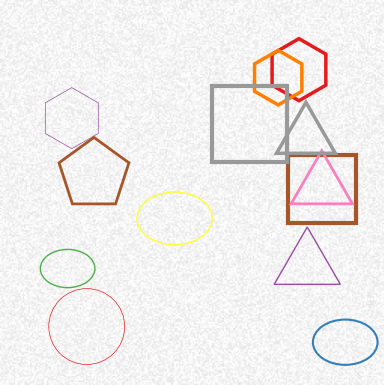[{"shape": "circle", "thickness": 0.5, "radius": 0.49, "center": [0.225, 0.152]}, {"shape": "hexagon", "thickness": 2.5, "radius": 0.4, "center": [0.777, 0.819]}, {"shape": "oval", "thickness": 1.5, "radius": 0.42, "center": [0.897, 0.111]}, {"shape": "oval", "thickness": 1, "radius": 0.35, "center": [0.176, 0.303]}, {"shape": "hexagon", "thickness": 0.5, "radius": 0.4, "center": [0.187, 0.693]}, {"shape": "triangle", "thickness": 1, "radius": 0.5, "center": [0.798, 0.311]}, {"shape": "hexagon", "thickness": 2.5, "radius": 0.35, "center": [0.723, 0.798]}, {"shape": "oval", "thickness": 1, "radius": 0.49, "center": [0.454, 0.433]}, {"shape": "pentagon", "thickness": 2, "radius": 0.48, "center": [0.244, 0.548]}, {"shape": "square", "thickness": 3, "radius": 0.44, "center": [0.836, 0.51]}, {"shape": "triangle", "thickness": 2, "radius": 0.46, "center": [0.836, 0.517]}, {"shape": "square", "thickness": 3, "radius": 0.49, "center": [0.648, 0.678]}, {"shape": "triangle", "thickness": 2.5, "radius": 0.44, "center": [0.795, 0.646]}]